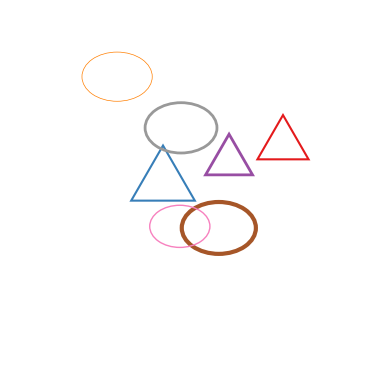[{"shape": "triangle", "thickness": 1.5, "radius": 0.38, "center": [0.735, 0.624]}, {"shape": "triangle", "thickness": 1.5, "radius": 0.48, "center": [0.423, 0.527]}, {"shape": "triangle", "thickness": 2, "radius": 0.35, "center": [0.595, 0.581]}, {"shape": "oval", "thickness": 0.5, "radius": 0.46, "center": [0.304, 0.801]}, {"shape": "oval", "thickness": 3, "radius": 0.48, "center": [0.568, 0.408]}, {"shape": "oval", "thickness": 1, "radius": 0.39, "center": [0.467, 0.412]}, {"shape": "oval", "thickness": 2, "radius": 0.47, "center": [0.47, 0.668]}]